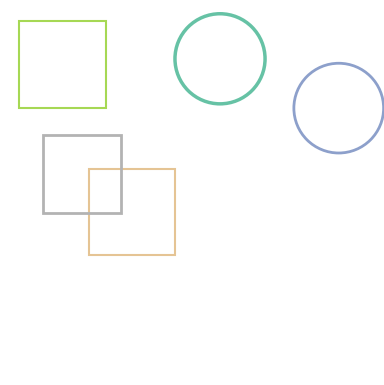[{"shape": "circle", "thickness": 2.5, "radius": 0.58, "center": [0.571, 0.847]}, {"shape": "circle", "thickness": 2, "radius": 0.58, "center": [0.88, 0.719]}, {"shape": "square", "thickness": 1.5, "radius": 0.56, "center": [0.161, 0.832]}, {"shape": "square", "thickness": 1.5, "radius": 0.56, "center": [0.344, 0.448]}, {"shape": "square", "thickness": 2, "radius": 0.51, "center": [0.214, 0.549]}]